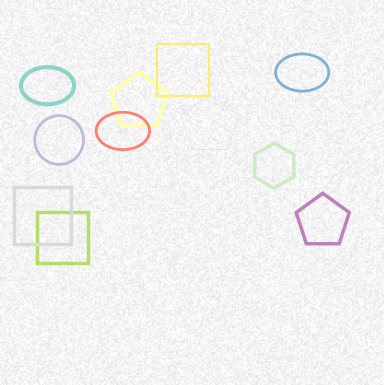[{"shape": "oval", "thickness": 3, "radius": 0.34, "center": [0.123, 0.777]}, {"shape": "pentagon", "thickness": 3, "radius": 0.38, "center": [0.362, 0.735]}, {"shape": "circle", "thickness": 2, "radius": 0.32, "center": [0.154, 0.636]}, {"shape": "oval", "thickness": 2, "radius": 0.35, "center": [0.319, 0.66]}, {"shape": "oval", "thickness": 2, "radius": 0.35, "center": [0.785, 0.812]}, {"shape": "square", "thickness": 2.5, "radius": 0.33, "center": [0.162, 0.383]}, {"shape": "pentagon", "thickness": 0.5, "radius": 0.39, "center": [0.545, 0.676]}, {"shape": "square", "thickness": 2.5, "radius": 0.37, "center": [0.11, 0.441]}, {"shape": "pentagon", "thickness": 2.5, "radius": 0.36, "center": [0.838, 0.426]}, {"shape": "hexagon", "thickness": 2.5, "radius": 0.29, "center": [0.712, 0.57]}, {"shape": "square", "thickness": 1.5, "radius": 0.34, "center": [0.476, 0.818]}]